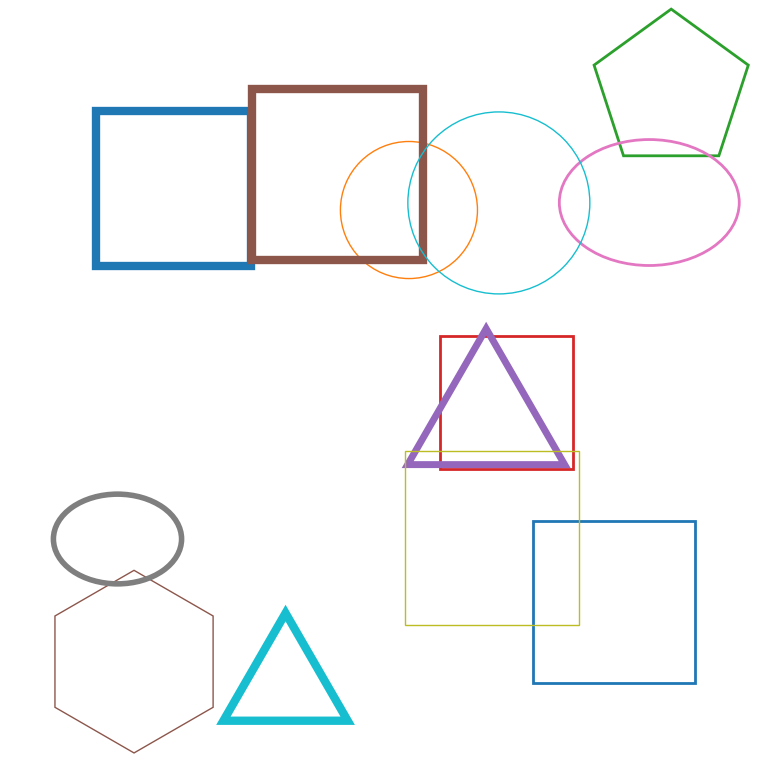[{"shape": "square", "thickness": 3, "radius": 0.5, "center": [0.225, 0.755]}, {"shape": "square", "thickness": 1, "radius": 0.53, "center": [0.798, 0.218]}, {"shape": "circle", "thickness": 0.5, "radius": 0.44, "center": [0.531, 0.727]}, {"shape": "pentagon", "thickness": 1, "radius": 0.53, "center": [0.872, 0.883]}, {"shape": "square", "thickness": 1, "radius": 0.43, "center": [0.658, 0.477]}, {"shape": "triangle", "thickness": 2.5, "radius": 0.59, "center": [0.631, 0.455]}, {"shape": "hexagon", "thickness": 0.5, "radius": 0.59, "center": [0.174, 0.141]}, {"shape": "square", "thickness": 3, "radius": 0.56, "center": [0.439, 0.774]}, {"shape": "oval", "thickness": 1, "radius": 0.58, "center": [0.843, 0.737]}, {"shape": "oval", "thickness": 2, "radius": 0.42, "center": [0.153, 0.3]}, {"shape": "square", "thickness": 0.5, "radius": 0.57, "center": [0.639, 0.301]}, {"shape": "triangle", "thickness": 3, "radius": 0.47, "center": [0.371, 0.111]}, {"shape": "circle", "thickness": 0.5, "radius": 0.59, "center": [0.648, 0.736]}]